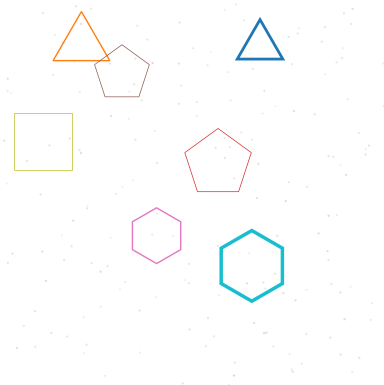[{"shape": "triangle", "thickness": 2, "radius": 0.34, "center": [0.675, 0.881]}, {"shape": "triangle", "thickness": 1, "radius": 0.42, "center": [0.212, 0.885]}, {"shape": "pentagon", "thickness": 0.5, "radius": 0.45, "center": [0.566, 0.576]}, {"shape": "pentagon", "thickness": 0.5, "radius": 0.37, "center": [0.317, 0.809]}, {"shape": "hexagon", "thickness": 1, "radius": 0.36, "center": [0.407, 0.388]}, {"shape": "square", "thickness": 0.5, "radius": 0.37, "center": [0.111, 0.633]}, {"shape": "hexagon", "thickness": 2.5, "radius": 0.46, "center": [0.654, 0.309]}]